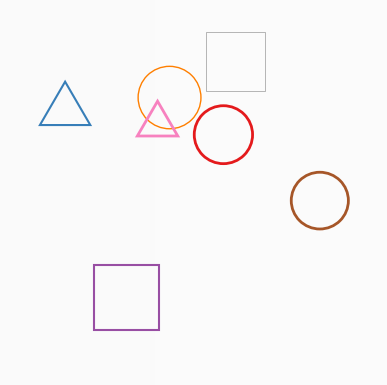[{"shape": "circle", "thickness": 2, "radius": 0.38, "center": [0.577, 0.65]}, {"shape": "triangle", "thickness": 1.5, "radius": 0.38, "center": [0.168, 0.713]}, {"shape": "square", "thickness": 1.5, "radius": 0.42, "center": [0.326, 0.228]}, {"shape": "circle", "thickness": 1, "radius": 0.41, "center": [0.438, 0.747]}, {"shape": "circle", "thickness": 2, "radius": 0.37, "center": [0.825, 0.479]}, {"shape": "triangle", "thickness": 2, "radius": 0.3, "center": [0.407, 0.677]}, {"shape": "square", "thickness": 0.5, "radius": 0.39, "center": [0.608, 0.841]}]